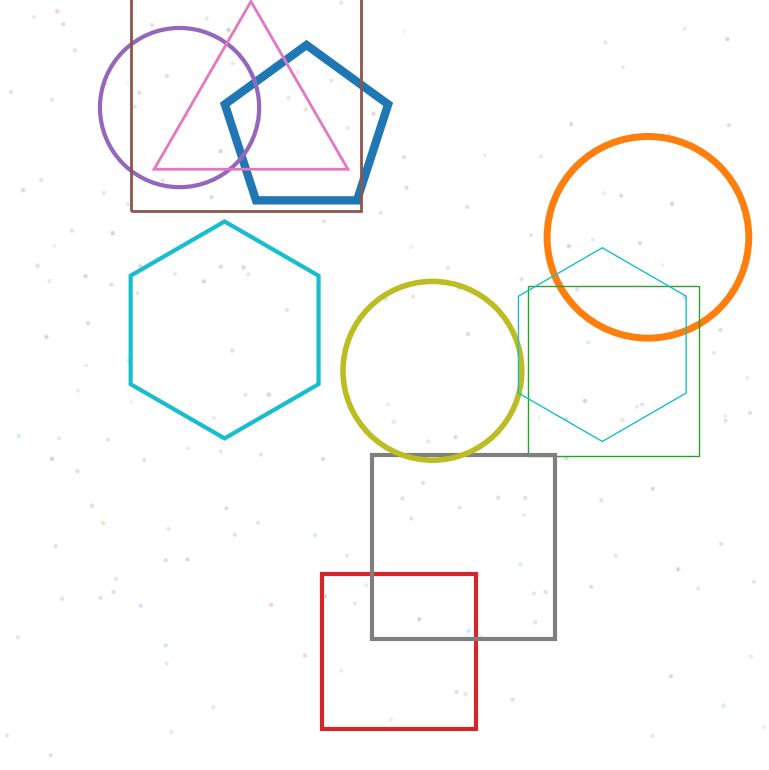[{"shape": "pentagon", "thickness": 3, "radius": 0.56, "center": [0.398, 0.83]}, {"shape": "circle", "thickness": 2.5, "radius": 0.65, "center": [0.841, 0.692]}, {"shape": "square", "thickness": 0.5, "radius": 0.55, "center": [0.797, 0.519]}, {"shape": "square", "thickness": 1.5, "radius": 0.5, "center": [0.518, 0.154]}, {"shape": "circle", "thickness": 1.5, "radius": 0.52, "center": [0.233, 0.86]}, {"shape": "square", "thickness": 1, "radius": 0.75, "center": [0.32, 0.875]}, {"shape": "triangle", "thickness": 1, "radius": 0.73, "center": [0.326, 0.853]}, {"shape": "square", "thickness": 1.5, "radius": 0.6, "center": [0.602, 0.29]}, {"shape": "circle", "thickness": 2, "radius": 0.58, "center": [0.562, 0.518]}, {"shape": "hexagon", "thickness": 1.5, "radius": 0.7, "center": [0.292, 0.572]}, {"shape": "hexagon", "thickness": 0.5, "radius": 0.63, "center": [0.782, 0.552]}]